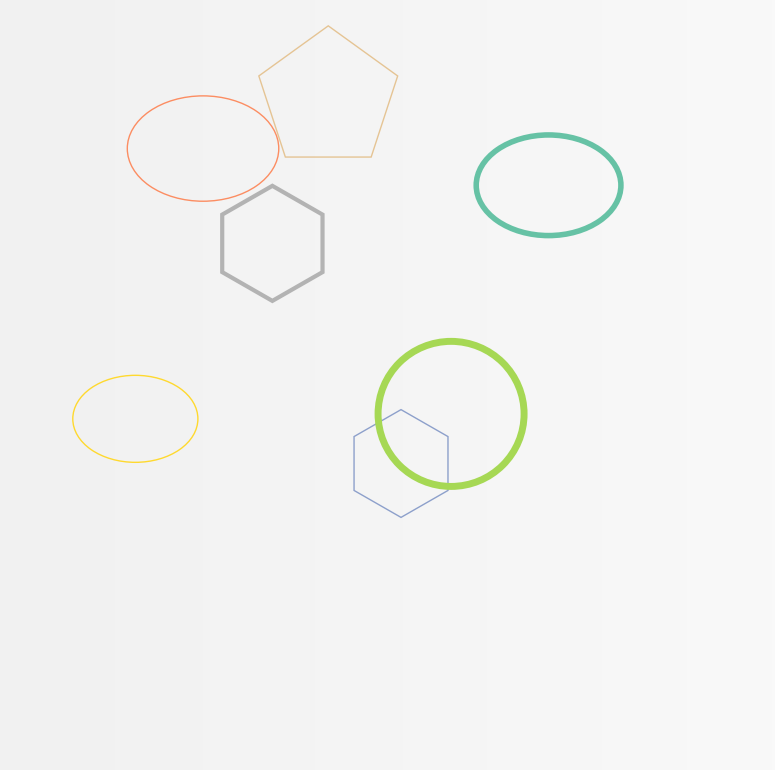[{"shape": "oval", "thickness": 2, "radius": 0.47, "center": [0.708, 0.759]}, {"shape": "oval", "thickness": 0.5, "radius": 0.49, "center": [0.262, 0.807]}, {"shape": "hexagon", "thickness": 0.5, "radius": 0.35, "center": [0.517, 0.398]}, {"shape": "circle", "thickness": 2.5, "radius": 0.47, "center": [0.582, 0.462]}, {"shape": "oval", "thickness": 0.5, "radius": 0.4, "center": [0.175, 0.456]}, {"shape": "pentagon", "thickness": 0.5, "radius": 0.47, "center": [0.424, 0.872]}, {"shape": "hexagon", "thickness": 1.5, "radius": 0.37, "center": [0.351, 0.684]}]